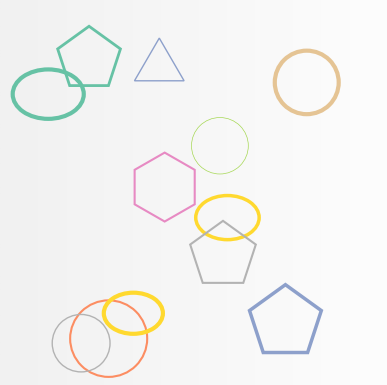[{"shape": "oval", "thickness": 3, "radius": 0.46, "center": [0.124, 0.755]}, {"shape": "pentagon", "thickness": 2, "radius": 0.43, "center": [0.23, 0.847]}, {"shape": "circle", "thickness": 1.5, "radius": 0.5, "center": [0.28, 0.12]}, {"shape": "triangle", "thickness": 1, "radius": 0.37, "center": [0.411, 0.827]}, {"shape": "pentagon", "thickness": 2.5, "radius": 0.49, "center": [0.737, 0.163]}, {"shape": "hexagon", "thickness": 1.5, "radius": 0.45, "center": [0.425, 0.514]}, {"shape": "circle", "thickness": 0.5, "radius": 0.37, "center": [0.568, 0.621]}, {"shape": "oval", "thickness": 2.5, "radius": 0.41, "center": [0.587, 0.435]}, {"shape": "oval", "thickness": 3, "radius": 0.38, "center": [0.344, 0.186]}, {"shape": "circle", "thickness": 3, "radius": 0.41, "center": [0.792, 0.786]}, {"shape": "circle", "thickness": 1, "radius": 0.37, "center": [0.209, 0.109]}, {"shape": "pentagon", "thickness": 1.5, "radius": 0.45, "center": [0.575, 0.337]}]